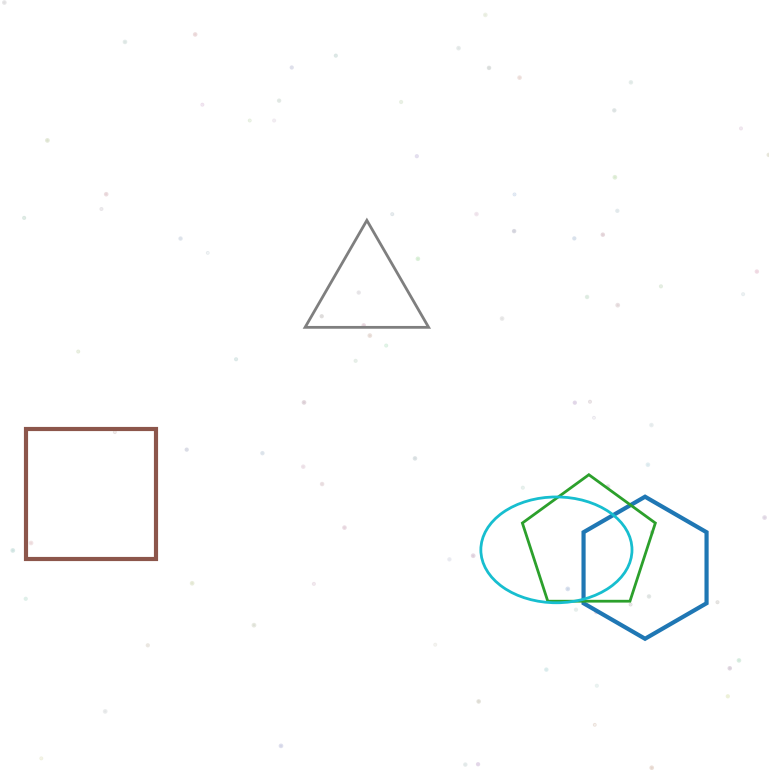[{"shape": "hexagon", "thickness": 1.5, "radius": 0.46, "center": [0.838, 0.263]}, {"shape": "pentagon", "thickness": 1, "radius": 0.45, "center": [0.765, 0.293]}, {"shape": "square", "thickness": 1.5, "radius": 0.42, "center": [0.118, 0.358]}, {"shape": "triangle", "thickness": 1, "radius": 0.46, "center": [0.476, 0.621]}, {"shape": "oval", "thickness": 1, "radius": 0.49, "center": [0.723, 0.286]}]